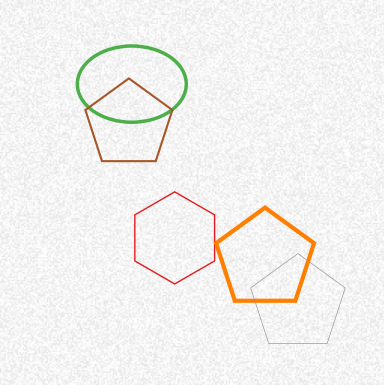[{"shape": "hexagon", "thickness": 1, "radius": 0.6, "center": [0.454, 0.382]}, {"shape": "oval", "thickness": 2.5, "radius": 0.71, "center": [0.342, 0.782]}, {"shape": "pentagon", "thickness": 3, "radius": 0.67, "center": [0.688, 0.327]}, {"shape": "pentagon", "thickness": 1.5, "radius": 0.59, "center": [0.335, 0.678]}, {"shape": "pentagon", "thickness": 0.5, "radius": 0.65, "center": [0.774, 0.212]}]